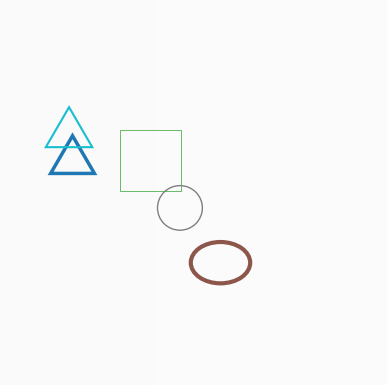[{"shape": "triangle", "thickness": 2.5, "radius": 0.33, "center": [0.187, 0.582]}, {"shape": "square", "thickness": 0.5, "radius": 0.4, "center": [0.388, 0.583]}, {"shape": "oval", "thickness": 3, "radius": 0.38, "center": [0.569, 0.318]}, {"shape": "circle", "thickness": 1, "radius": 0.29, "center": [0.464, 0.46]}, {"shape": "triangle", "thickness": 1.5, "radius": 0.35, "center": [0.178, 0.652]}]